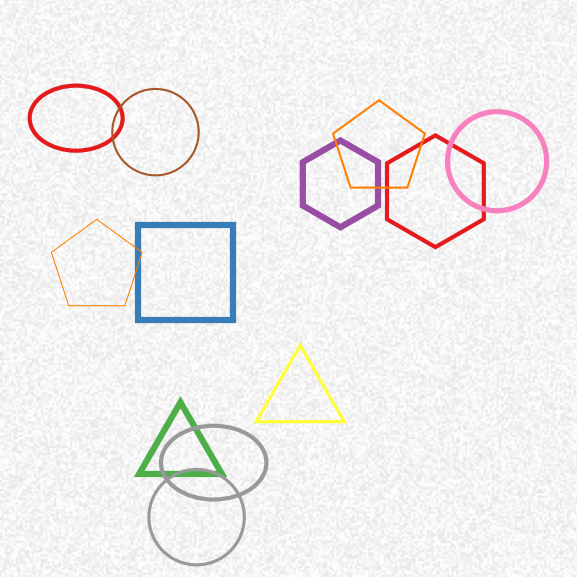[{"shape": "oval", "thickness": 2, "radius": 0.4, "center": [0.132, 0.795]}, {"shape": "hexagon", "thickness": 2, "radius": 0.48, "center": [0.754, 0.668]}, {"shape": "square", "thickness": 3, "radius": 0.41, "center": [0.322, 0.527]}, {"shape": "triangle", "thickness": 3, "radius": 0.41, "center": [0.313, 0.22]}, {"shape": "hexagon", "thickness": 3, "radius": 0.38, "center": [0.589, 0.681]}, {"shape": "pentagon", "thickness": 0.5, "radius": 0.41, "center": [0.168, 0.537]}, {"shape": "pentagon", "thickness": 1, "radius": 0.42, "center": [0.656, 0.742]}, {"shape": "triangle", "thickness": 1.5, "radius": 0.44, "center": [0.52, 0.313]}, {"shape": "circle", "thickness": 1, "radius": 0.37, "center": [0.269, 0.77]}, {"shape": "circle", "thickness": 2.5, "radius": 0.43, "center": [0.861, 0.72]}, {"shape": "oval", "thickness": 2, "radius": 0.46, "center": [0.37, 0.198]}, {"shape": "circle", "thickness": 1.5, "radius": 0.41, "center": [0.34, 0.104]}]